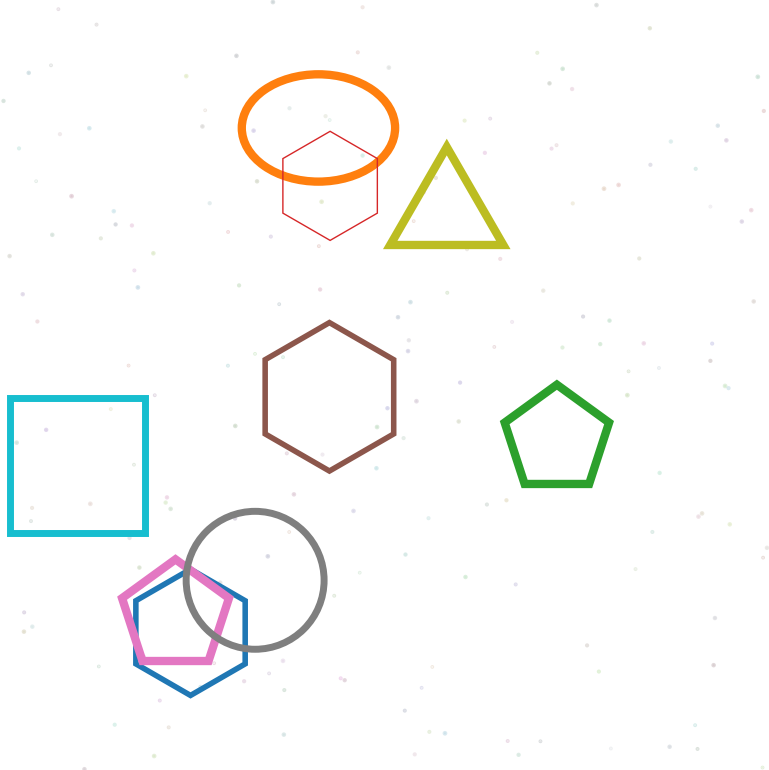[{"shape": "hexagon", "thickness": 2, "radius": 0.41, "center": [0.247, 0.179]}, {"shape": "oval", "thickness": 3, "radius": 0.5, "center": [0.414, 0.834]}, {"shape": "pentagon", "thickness": 3, "radius": 0.36, "center": [0.723, 0.429]}, {"shape": "hexagon", "thickness": 0.5, "radius": 0.35, "center": [0.429, 0.759]}, {"shape": "hexagon", "thickness": 2, "radius": 0.48, "center": [0.428, 0.485]}, {"shape": "pentagon", "thickness": 3, "radius": 0.36, "center": [0.228, 0.201]}, {"shape": "circle", "thickness": 2.5, "radius": 0.45, "center": [0.331, 0.246]}, {"shape": "triangle", "thickness": 3, "radius": 0.42, "center": [0.58, 0.724]}, {"shape": "square", "thickness": 2.5, "radius": 0.44, "center": [0.1, 0.396]}]